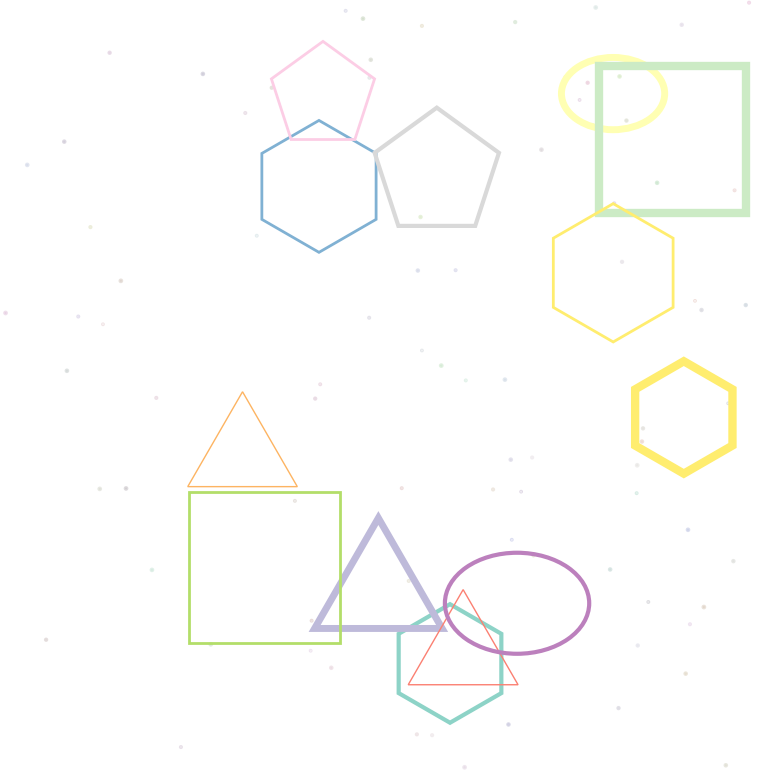[{"shape": "hexagon", "thickness": 1.5, "radius": 0.38, "center": [0.584, 0.138]}, {"shape": "oval", "thickness": 2.5, "radius": 0.34, "center": [0.796, 0.878]}, {"shape": "triangle", "thickness": 2.5, "radius": 0.48, "center": [0.491, 0.232]}, {"shape": "triangle", "thickness": 0.5, "radius": 0.41, "center": [0.601, 0.152]}, {"shape": "hexagon", "thickness": 1, "radius": 0.43, "center": [0.414, 0.758]}, {"shape": "triangle", "thickness": 0.5, "radius": 0.41, "center": [0.315, 0.409]}, {"shape": "square", "thickness": 1, "radius": 0.49, "center": [0.344, 0.263]}, {"shape": "pentagon", "thickness": 1, "radius": 0.35, "center": [0.419, 0.876]}, {"shape": "pentagon", "thickness": 1.5, "radius": 0.42, "center": [0.567, 0.775]}, {"shape": "oval", "thickness": 1.5, "radius": 0.47, "center": [0.671, 0.217]}, {"shape": "square", "thickness": 3, "radius": 0.48, "center": [0.873, 0.818]}, {"shape": "hexagon", "thickness": 1, "radius": 0.45, "center": [0.796, 0.646]}, {"shape": "hexagon", "thickness": 3, "radius": 0.36, "center": [0.888, 0.458]}]